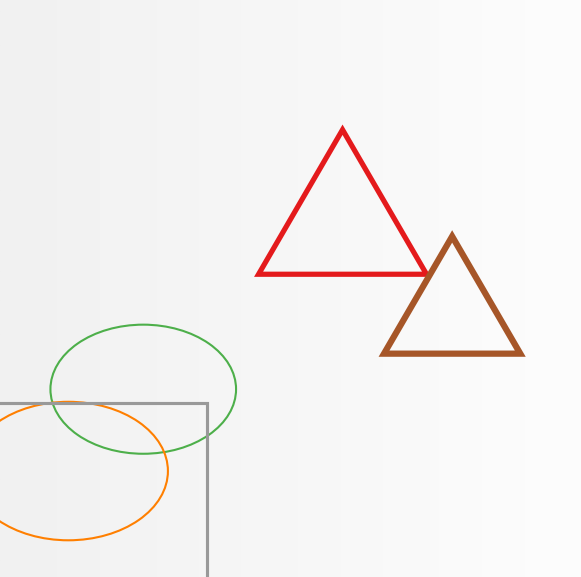[{"shape": "triangle", "thickness": 2.5, "radius": 0.83, "center": [0.589, 0.608]}, {"shape": "oval", "thickness": 1, "radius": 0.8, "center": [0.246, 0.325]}, {"shape": "oval", "thickness": 1, "radius": 0.86, "center": [0.118, 0.183]}, {"shape": "triangle", "thickness": 3, "radius": 0.68, "center": [0.778, 0.454]}, {"shape": "square", "thickness": 1.5, "radius": 0.91, "center": [0.175, 0.12]}]